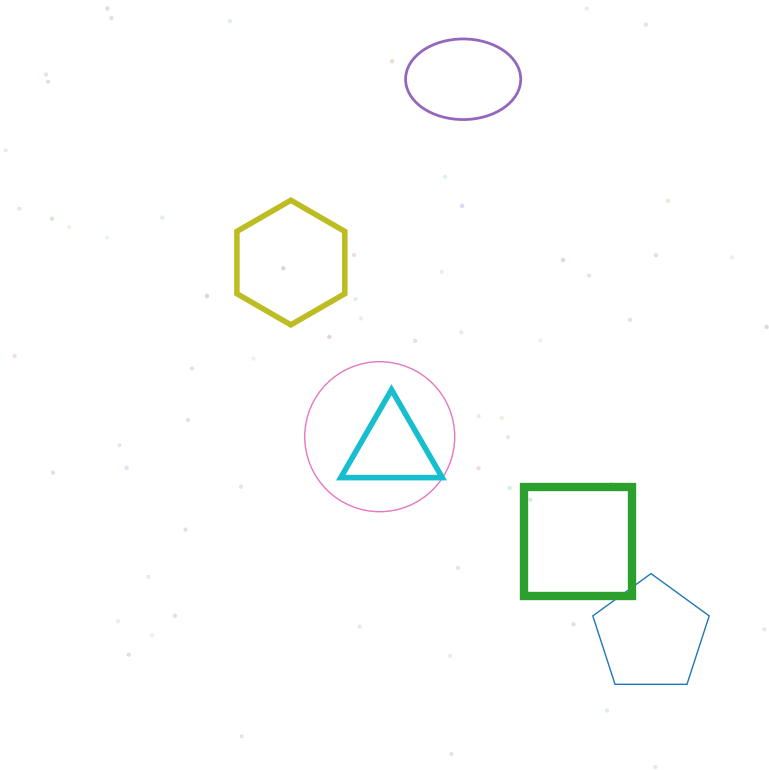[{"shape": "pentagon", "thickness": 0.5, "radius": 0.4, "center": [0.845, 0.176]}, {"shape": "square", "thickness": 3, "radius": 0.35, "center": [0.751, 0.297]}, {"shape": "oval", "thickness": 1, "radius": 0.37, "center": [0.602, 0.897]}, {"shape": "circle", "thickness": 0.5, "radius": 0.49, "center": [0.493, 0.433]}, {"shape": "hexagon", "thickness": 2, "radius": 0.4, "center": [0.378, 0.659]}, {"shape": "triangle", "thickness": 2, "radius": 0.38, "center": [0.508, 0.418]}]